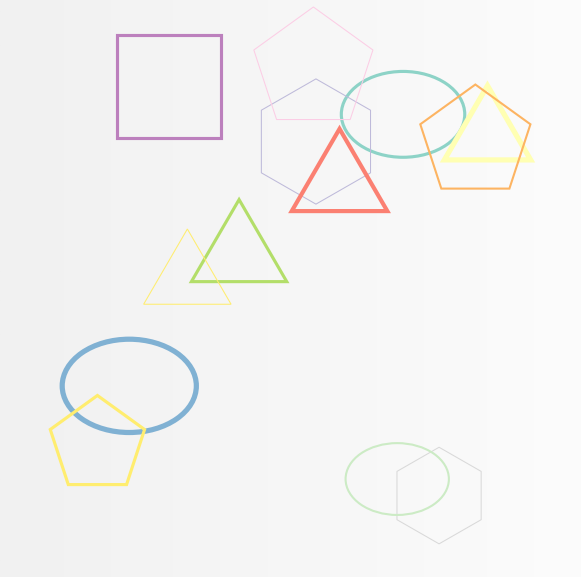[{"shape": "oval", "thickness": 1.5, "radius": 0.53, "center": [0.693, 0.801]}, {"shape": "triangle", "thickness": 2.5, "radius": 0.43, "center": [0.839, 0.765]}, {"shape": "hexagon", "thickness": 0.5, "radius": 0.54, "center": [0.544, 0.754]}, {"shape": "triangle", "thickness": 2, "radius": 0.47, "center": [0.584, 0.681]}, {"shape": "oval", "thickness": 2.5, "radius": 0.58, "center": [0.222, 0.331]}, {"shape": "pentagon", "thickness": 1, "radius": 0.5, "center": [0.818, 0.753]}, {"shape": "triangle", "thickness": 1.5, "radius": 0.47, "center": [0.411, 0.559]}, {"shape": "pentagon", "thickness": 0.5, "radius": 0.54, "center": [0.539, 0.879]}, {"shape": "hexagon", "thickness": 0.5, "radius": 0.42, "center": [0.755, 0.141]}, {"shape": "square", "thickness": 1.5, "radius": 0.45, "center": [0.291, 0.849]}, {"shape": "oval", "thickness": 1, "radius": 0.44, "center": [0.683, 0.17]}, {"shape": "triangle", "thickness": 0.5, "radius": 0.43, "center": [0.322, 0.516]}, {"shape": "pentagon", "thickness": 1.5, "radius": 0.43, "center": [0.168, 0.229]}]